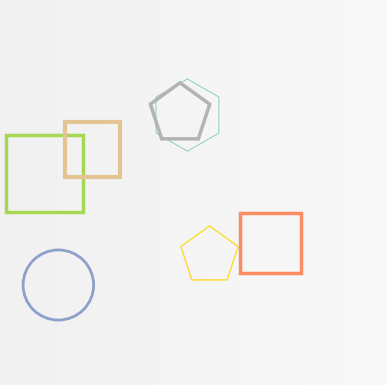[{"shape": "hexagon", "thickness": 0.5, "radius": 0.47, "center": [0.484, 0.701]}, {"shape": "square", "thickness": 2.5, "radius": 0.39, "center": [0.697, 0.369]}, {"shape": "circle", "thickness": 2, "radius": 0.46, "center": [0.151, 0.26]}, {"shape": "square", "thickness": 2.5, "radius": 0.5, "center": [0.115, 0.55]}, {"shape": "pentagon", "thickness": 1, "radius": 0.39, "center": [0.541, 0.336]}, {"shape": "square", "thickness": 3, "radius": 0.36, "center": [0.239, 0.611]}, {"shape": "pentagon", "thickness": 2.5, "radius": 0.4, "center": [0.465, 0.704]}]